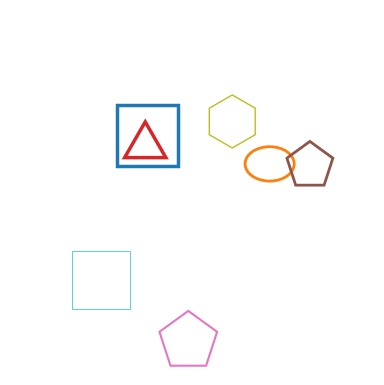[{"shape": "square", "thickness": 2.5, "radius": 0.4, "center": [0.384, 0.648]}, {"shape": "oval", "thickness": 2, "radius": 0.32, "center": [0.7, 0.574]}, {"shape": "triangle", "thickness": 2.5, "radius": 0.31, "center": [0.377, 0.622]}, {"shape": "pentagon", "thickness": 2, "radius": 0.31, "center": [0.805, 0.57]}, {"shape": "pentagon", "thickness": 1.5, "radius": 0.39, "center": [0.489, 0.114]}, {"shape": "hexagon", "thickness": 1, "radius": 0.34, "center": [0.603, 0.685]}, {"shape": "square", "thickness": 0.5, "radius": 0.38, "center": [0.263, 0.273]}]